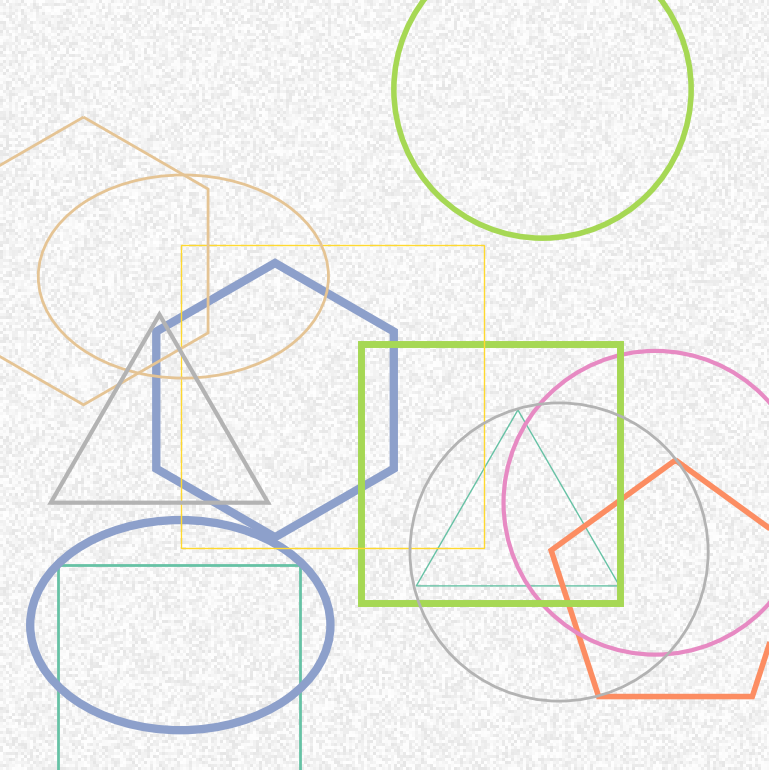[{"shape": "triangle", "thickness": 0.5, "radius": 0.76, "center": [0.673, 0.315]}, {"shape": "square", "thickness": 1, "radius": 0.79, "center": [0.232, 0.109]}, {"shape": "pentagon", "thickness": 2, "radius": 0.85, "center": [0.877, 0.233]}, {"shape": "hexagon", "thickness": 3, "radius": 0.89, "center": [0.357, 0.48]}, {"shape": "oval", "thickness": 3, "radius": 0.97, "center": [0.234, 0.188]}, {"shape": "circle", "thickness": 1.5, "radius": 0.99, "center": [0.851, 0.347]}, {"shape": "circle", "thickness": 2, "radius": 0.97, "center": [0.705, 0.884]}, {"shape": "square", "thickness": 2.5, "radius": 0.84, "center": [0.637, 0.385]}, {"shape": "square", "thickness": 0.5, "radius": 0.98, "center": [0.431, 0.485]}, {"shape": "hexagon", "thickness": 1, "radius": 0.93, "center": [0.108, 0.661]}, {"shape": "oval", "thickness": 1, "radius": 0.94, "center": [0.238, 0.641]}, {"shape": "triangle", "thickness": 1.5, "radius": 0.81, "center": [0.207, 0.429]}, {"shape": "circle", "thickness": 1, "radius": 0.97, "center": [0.726, 0.283]}]